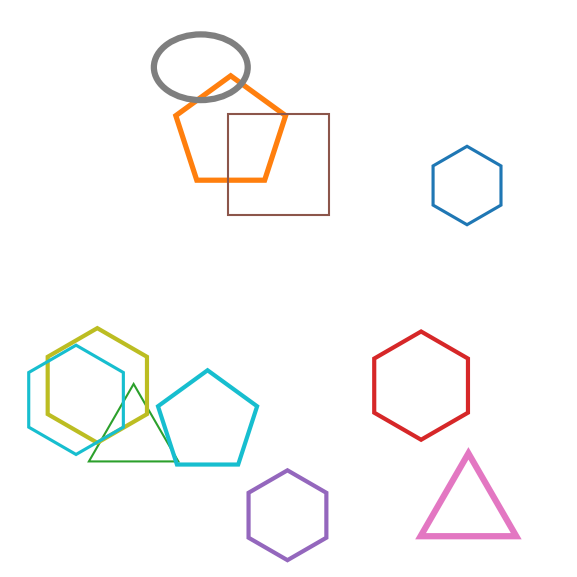[{"shape": "hexagon", "thickness": 1.5, "radius": 0.34, "center": [0.809, 0.678]}, {"shape": "pentagon", "thickness": 2.5, "radius": 0.5, "center": [0.399, 0.768]}, {"shape": "triangle", "thickness": 1, "radius": 0.45, "center": [0.231, 0.245]}, {"shape": "hexagon", "thickness": 2, "radius": 0.47, "center": [0.729, 0.331]}, {"shape": "hexagon", "thickness": 2, "radius": 0.39, "center": [0.498, 0.107]}, {"shape": "square", "thickness": 1, "radius": 0.44, "center": [0.482, 0.714]}, {"shape": "triangle", "thickness": 3, "radius": 0.48, "center": [0.811, 0.118]}, {"shape": "oval", "thickness": 3, "radius": 0.41, "center": [0.348, 0.883]}, {"shape": "hexagon", "thickness": 2, "radius": 0.5, "center": [0.169, 0.332]}, {"shape": "hexagon", "thickness": 1.5, "radius": 0.47, "center": [0.132, 0.307]}, {"shape": "pentagon", "thickness": 2, "radius": 0.45, "center": [0.359, 0.268]}]